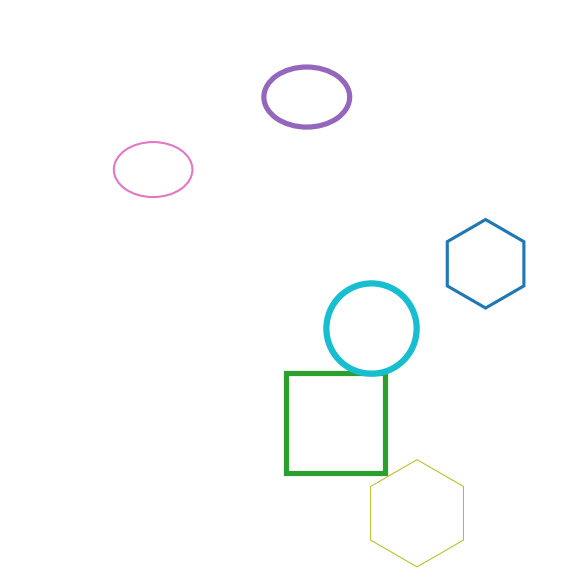[{"shape": "hexagon", "thickness": 1.5, "radius": 0.38, "center": [0.841, 0.542]}, {"shape": "square", "thickness": 2.5, "radius": 0.43, "center": [0.581, 0.266]}, {"shape": "oval", "thickness": 2.5, "radius": 0.37, "center": [0.531, 0.831]}, {"shape": "oval", "thickness": 1, "radius": 0.34, "center": [0.265, 0.706]}, {"shape": "hexagon", "thickness": 0.5, "radius": 0.46, "center": [0.722, 0.11]}, {"shape": "circle", "thickness": 3, "radius": 0.39, "center": [0.643, 0.43]}]